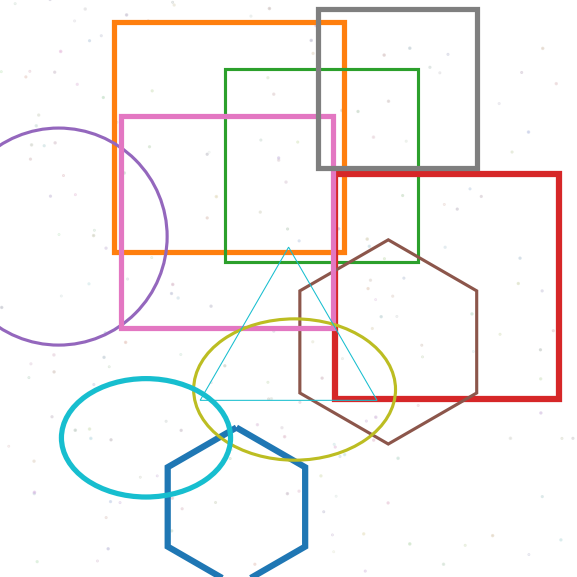[{"shape": "hexagon", "thickness": 3, "radius": 0.69, "center": [0.409, 0.121]}, {"shape": "square", "thickness": 2.5, "radius": 1.0, "center": [0.397, 0.762]}, {"shape": "square", "thickness": 1.5, "radius": 0.83, "center": [0.557, 0.712]}, {"shape": "square", "thickness": 3, "radius": 0.97, "center": [0.774, 0.503]}, {"shape": "circle", "thickness": 1.5, "radius": 0.94, "center": [0.102, 0.589]}, {"shape": "hexagon", "thickness": 1.5, "radius": 0.88, "center": [0.672, 0.407]}, {"shape": "square", "thickness": 2.5, "radius": 0.92, "center": [0.393, 0.615]}, {"shape": "square", "thickness": 2.5, "radius": 0.69, "center": [0.689, 0.846]}, {"shape": "oval", "thickness": 1.5, "radius": 0.87, "center": [0.51, 0.325]}, {"shape": "oval", "thickness": 2.5, "radius": 0.73, "center": [0.253, 0.241]}, {"shape": "triangle", "thickness": 0.5, "radius": 0.88, "center": [0.5, 0.394]}]